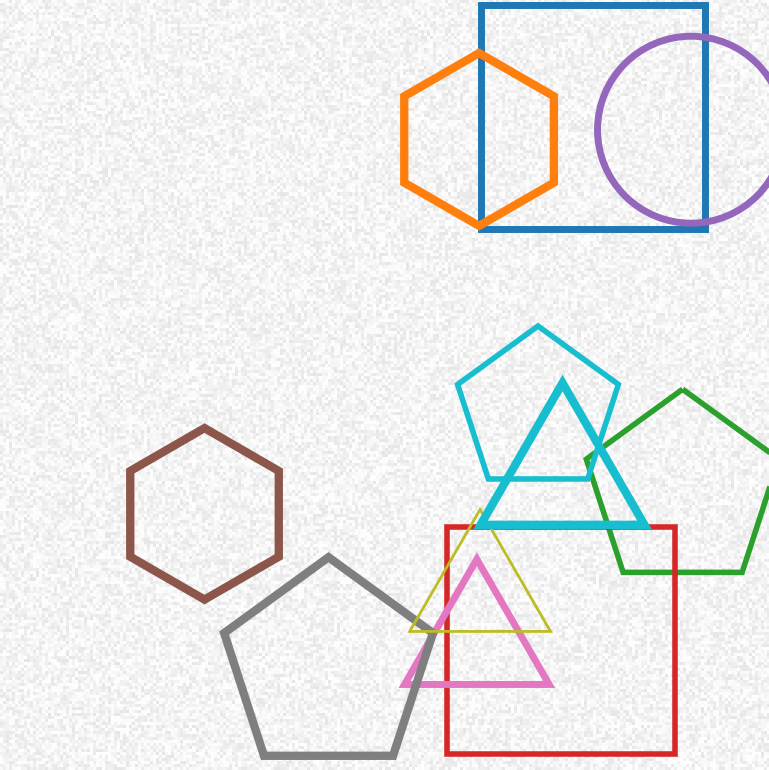[{"shape": "square", "thickness": 2.5, "radius": 0.73, "center": [0.77, 0.848]}, {"shape": "hexagon", "thickness": 3, "radius": 0.56, "center": [0.622, 0.819]}, {"shape": "pentagon", "thickness": 2, "radius": 0.66, "center": [0.887, 0.363]}, {"shape": "square", "thickness": 2, "radius": 0.74, "center": [0.729, 0.168]}, {"shape": "circle", "thickness": 2.5, "radius": 0.61, "center": [0.897, 0.832]}, {"shape": "hexagon", "thickness": 3, "radius": 0.56, "center": [0.266, 0.333]}, {"shape": "triangle", "thickness": 2.5, "radius": 0.54, "center": [0.619, 0.165]}, {"shape": "pentagon", "thickness": 3, "radius": 0.71, "center": [0.427, 0.134]}, {"shape": "triangle", "thickness": 1, "radius": 0.53, "center": [0.623, 0.233]}, {"shape": "triangle", "thickness": 3, "radius": 0.61, "center": [0.731, 0.38]}, {"shape": "pentagon", "thickness": 2, "radius": 0.55, "center": [0.699, 0.467]}]